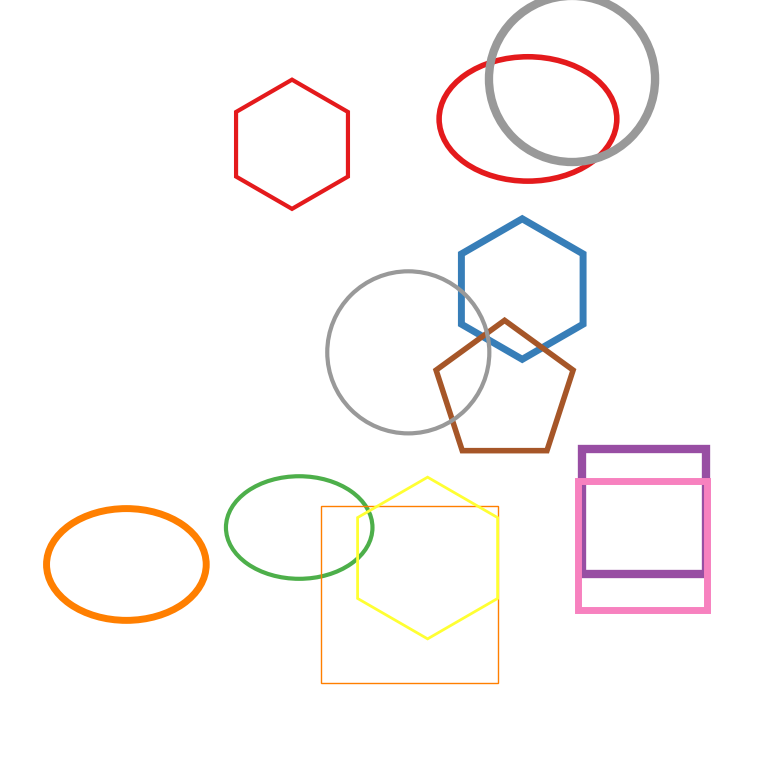[{"shape": "oval", "thickness": 2, "radius": 0.58, "center": [0.686, 0.846]}, {"shape": "hexagon", "thickness": 1.5, "radius": 0.42, "center": [0.379, 0.813]}, {"shape": "hexagon", "thickness": 2.5, "radius": 0.46, "center": [0.678, 0.625]}, {"shape": "oval", "thickness": 1.5, "radius": 0.48, "center": [0.389, 0.315]}, {"shape": "square", "thickness": 3, "radius": 0.4, "center": [0.836, 0.336]}, {"shape": "square", "thickness": 0.5, "radius": 0.57, "center": [0.532, 0.228]}, {"shape": "oval", "thickness": 2.5, "radius": 0.52, "center": [0.164, 0.267]}, {"shape": "hexagon", "thickness": 1, "radius": 0.52, "center": [0.555, 0.275]}, {"shape": "pentagon", "thickness": 2, "radius": 0.47, "center": [0.655, 0.49]}, {"shape": "square", "thickness": 2.5, "radius": 0.42, "center": [0.834, 0.292]}, {"shape": "circle", "thickness": 1.5, "radius": 0.53, "center": [0.53, 0.542]}, {"shape": "circle", "thickness": 3, "radius": 0.54, "center": [0.743, 0.897]}]